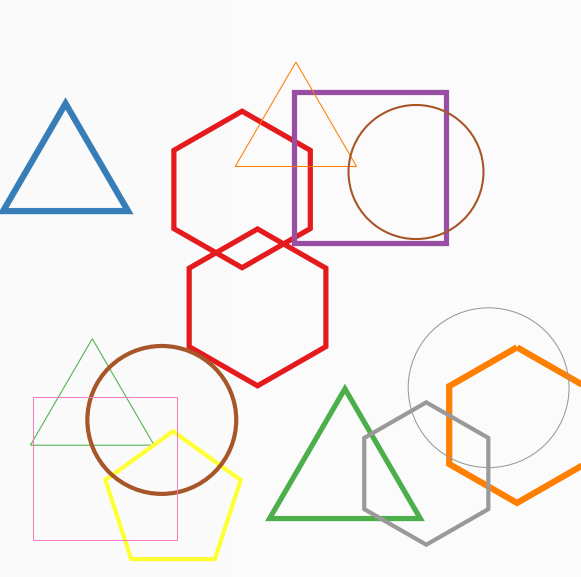[{"shape": "hexagon", "thickness": 2.5, "radius": 0.68, "center": [0.416, 0.671]}, {"shape": "hexagon", "thickness": 2.5, "radius": 0.68, "center": [0.443, 0.467]}, {"shape": "triangle", "thickness": 3, "radius": 0.62, "center": [0.113, 0.696]}, {"shape": "triangle", "thickness": 0.5, "radius": 0.61, "center": [0.159, 0.29]}, {"shape": "triangle", "thickness": 2.5, "radius": 0.75, "center": [0.593, 0.176]}, {"shape": "square", "thickness": 2.5, "radius": 0.65, "center": [0.637, 0.709]}, {"shape": "triangle", "thickness": 0.5, "radius": 0.6, "center": [0.509, 0.771]}, {"shape": "hexagon", "thickness": 3, "radius": 0.67, "center": [0.889, 0.263]}, {"shape": "pentagon", "thickness": 2, "radius": 0.61, "center": [0.298, 0.13]}, {"shape": "circle", "thickness": 2, "radius": 0.64, "center": [0.278, 0.272]}, {"shape": "circle", "thickness": 1, "radius": 0.58, "center": [0.716, 0.701]}, {"shape": "square", "thickness": 0.5, "radius": 0.62, "center": [0.18, 0.188]}, {"shape": "circle", "thickness": 0.5, "radius": 0.69, "center": [0.841, 0.328]}, {"shape": "hexagon", "thickness": 2, "radius": 0.62, "center": [0.733, 0.179]}]